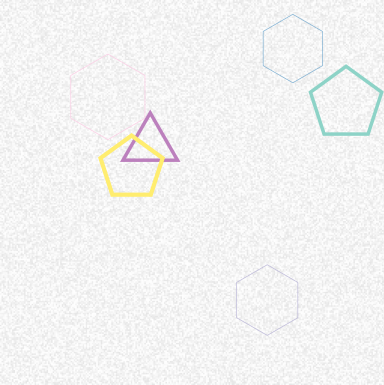[{"shape": "pentagon", "thickness": 2.5, "radius": 0.49, "center": [0.899, 0.73]}, {"shape": "hexagon", "thickness": 0.5, "radius": 0.46, "center": [0.694, 0.221]}, {"shape": "hexagon", "thickness": 0.5, "radius": 0.44, "center": [0.761, 0.874]}, {"shape": "hexagon", "thickness": 0.5, "radius": 0.56, "center": [0.28, 0.748]}, {"shape": "triangle", "thickness": 2.5, "radius": 0.41, "center": [0.39, 0.625]}, {"shape": "pentagon", "thickness": 3, "radius": 0.42, "center": [0.342, 0.563]}]